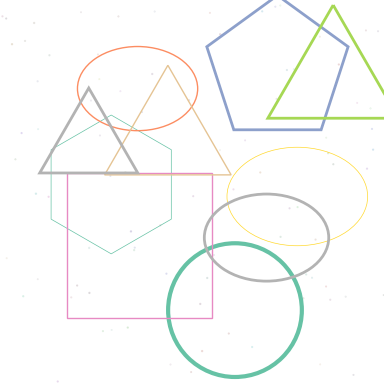[{"shape": "hexagon", "thickness": 0.5, "radius": 0.9, "center": [0.289, 0.521]}, {"shape": "circle", "thickness": 3, "radius": 0.87, "center": [0.61, 0.194]}, {"shape": "oval", "thickness": 1, "radius": 0.78, "center": [0.357, 0.77]}, {"shape": "pentagon", "thickness": 2, "radius": 0.96, "center": [0.721, 0.819]}, {"shape": "square", "thickness": 1, "radius": 0.94, "center": [0.362, 0.362]}, {"shape": "triangle", "thickness": 2, "radius": 0.98, "center": [0.865, 0.791]}, {"shape": "oval", "thickness": 0.5, "radius": 0.91, "center": [0.772, 0.49]}, {"shape": "triangle", "thickness": 1, "radius": 0.95, "center": [0.436, 0.641]}, {"shape": "oval", "thickness": 2, "radius": 0.81, "center": [0.692, 0.383]}, {"shape": "triangle", "thickness": 2, "radius": 0.74, "center": [0.231, 0.624]}]